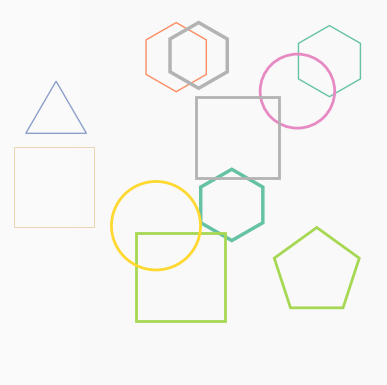[{"shape": "hexagon", "thickness": 2.5, "radius": 0.46, "center": [0.598, 0.468]}, {"shape": "hexagon", "thickness": 1, "radius": 0.46, "center": [0.85, 0.841]}, {"shape": "hexagon", "thickness": 1, "radius": 0.45, "center": [0.455, 0.852]}, {"shape": "triangle", "thickness": 1, "radius": 0.45, "center": [0.145, 0.699]}, {"shape": "circle", "thickness": 2, "radius": 0.48, "center": [0.768, 0.763]}, {"shape": "square", "thickness": 2, "radius": 0.57, "center": [0.467, 0.281]}, {"shape": "pentagon", "thickness": 2, "radius": 0.58, "center": [0.817, 0.294]}, {"shape": "circle", "thickness": 2, "radius": 0.57, "center": [0.403, 0.414]}, {"shape": "square", "thickness": 0.5, "radius": 0.52, "center": [0.139, 0.514]}, {"shape": "hexagon", "thickness": 2.5, "radius": 0.43, "center": [0.513, 0.856]}, {"shape": "square", "thickness": 2, "radius": 0.53, "center": [0.613, 0.642]}]